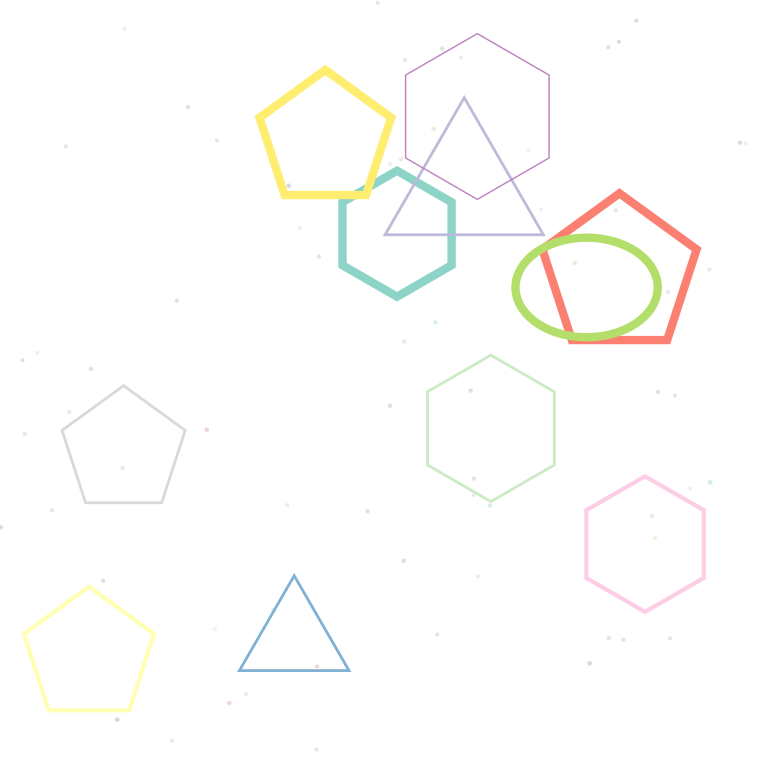[{"shape": "hexagon", "thickness": 3, "radius": 0.41, "center": [0.516, 0.696]}, {"shape": "pentagon", "thickness": 1.5, "radius": 0.44, "center": [0.116, 0.149]}, {"shape": "triangle", "thickness": 1, "radius": 0.59, "center": [0.603, 0.754]}, {"shape": "pentagon", "thickness": 3, "radius": 0.53, "center": [0.805, 0.644]}, {"shape": "triangle", "thickness": 1, "radius": 0.41, "center": [0.382, 0.17]}, {"shape": "oval", "thickness": 3, "radius": 0.46, "center": [0.762, 0.627]}, {"shape": "hexagon", "thickness": 1.5, "radius": 0.44, "center": [0.838, 0.293]}, {"shape": "pentagon", "thickness": 1, "radius": 0.42, "center": [0.161, 0.415]}, {"shape": "hexagon", "thickness": 0.5, "radius": 0.54, "center": [0.62, 0.849]}, {"shape": "hexagon", "thickness": 1, "radius": 0.48, "center": [0.638, 0.444]}, {"shape": "pentagon", "thickness": 3, "radius": 0.45, "center": [0.422, 0.819]}]